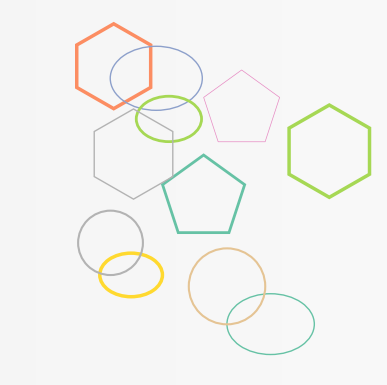[{"shape": "pentagon", "thickness": 2, "radius": 0.56, "center": [0.525, 0.486]}, {"shape": "oval", "thickness": 1, "radius": 0.56, "center": [0.698, 0.158]}, {"shape": "hexagon", "thickness": 2.5, "radius": 0.55, "center": [0.293, 0.828]}, {"shape": "oval", "thickness": 1, "radius": 0.59, "center": [0.403, 0.797]}, {"shape": "pentagon", "thickness": 0.5, "radius": 0.52, "center": [0.624, 0.715]}, {"shape": "hexagon", "thickness": 2.5, "radius": 0.6, "center": [0.85, 0.607]}, {"shape": "oval", "thickness": 2, "radius": 0.42, "center": [0.436, 0.691]}, {"shape": "oval", "thickness": 2.5, "radius": 0.4, "center": [0.338, 0.286]}, {"shape": "circle", "thickness": 1.5, "radius": 0.49, "center": [0.586, 0.256]}, {"shape": "circle", "thickness": 1.5, "radius": 0.42, "center": [0.285, 0.369]}, {"shape": "hexagon", "thickness": 1, "radius": 0.59, "center": [0.345, 0.6]}]